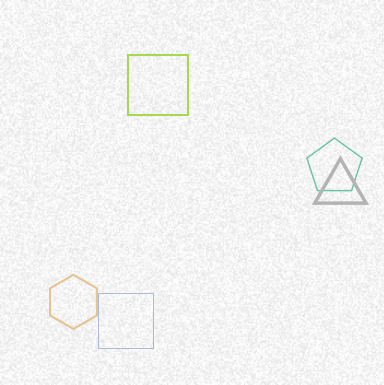[{"shape": "pentagon", "thickness": 1, "radius": 0.38, "center": [0.869, 0.566]}, {"shape": "square", "thickness": 0.5, "radius": 0.35, "center": [0.326, 0.168]}, {"shape": "square", "thickness": 1.5, "radius": 0.39, "center": [0.41, 0.779]}, {"shape": "hexagon", "thickness": 1.5, "radius": 0.35, "center": [0.191, 0.216]}, {"shape": "triangle", "thickness": 2.5, "radius": 0.38, "center": [0.884, 0.511]}]